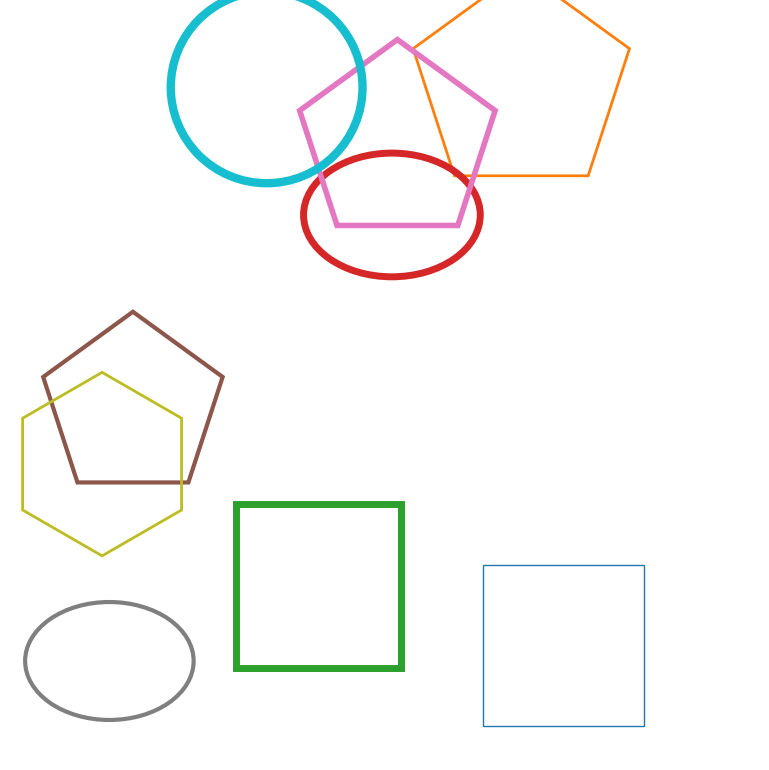[{"shape": "square", "thickness": 0.5, "radius": 0.53, "center": [0.732, 0.162]}, {"shape": "pentagon", "thickness": 1, "radius": 0.74, "center": [0.677, 0.891]}, {"shape": "square", "thickness": 2.5, "radius": 0.53, "center": [0.414, 0.239]}, {"shape": "oval", "thickness": 2.5, "radius": 0.57, "center": [0.509, 0.721]}, {"shape": "pentagon", "thickness": 1.5, "radius": 0.61, "center": [0.173, 0.473]}, {"shape": "pentagon", "thickness": 2, "radius": 0.67, "center": [0.516, 0.815]}, {"shape": "oval", "thickness": 1.5, "radius": 0.55, "center": [0.142, 0.142]}, {"shape": "hexagon", "thickness": 1, "radius": 0.6, "center": [0.133, 0.397]}, {"shape": "circle", "thickness": 3, "radius": 0.62, "center": [0.346, 0.887]}]